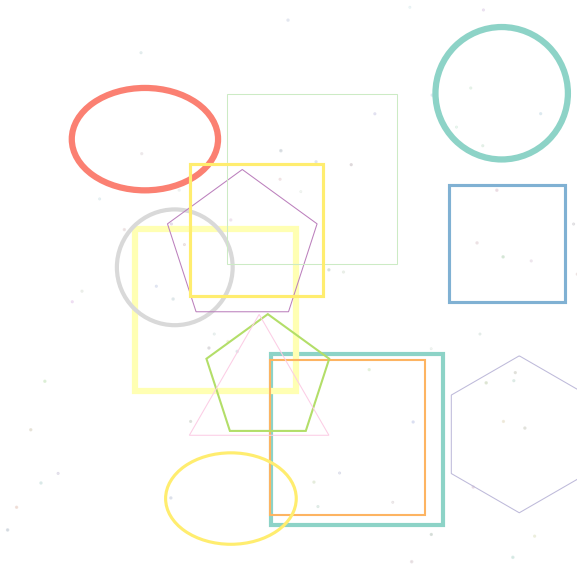[{"shape": "square", "thickness": 2, "radius": 0.74, "center": [0.618, 0.238]}, {"shape": "circle", "thickness": 3, "radius": 0.57, "center": [0.869, 0.838]}, {"shape": "square", "thickness": 3, "radius": 0.7, "center": [0.373, 0.462]}, {"shape": "hexagon", "thickness": 0.5, "radius": 0.68, "center": [0.899, 0.247]}, {"shape": "oval", "thickness": 3, "radius": 0.63, "center": [0.251, 0.758]}, {"shape": "square", "thickness": 1.5, "radius": 0.5, "center": [0.878, 0.578]}, {"shape": "square", "thickness": 1, "radius": 0.67, "center": [0.602, 0.241]}, {"shape": "pentagon", "thickness": 1, "radius": 0.56, "center": [0.464, 0.343]}, {"shape": "triangle", "thickness": 0.5, "radius": 0.7, "center": [0.449, 0.315]}, {"shape": "circle", "thickness": 2, "radius": 0.5, "center": [0.303, 0.536]}, {"shape": "pentagon", "thickness": 0.5, "radius": 0.68, "center": [0.42, 0.569]}, {"shape": "square", "thickness": 0.5, "radius": 0.74, "center": [0.54, 0.689]}, {"shape": "square", "thickness": 1.5, "radius": 0.57, "center": [0.445, 0.601]}, {"shape": "oval", "thickness": 1.5, "radius": 0.57, "center": [0.4, 0.136]}]